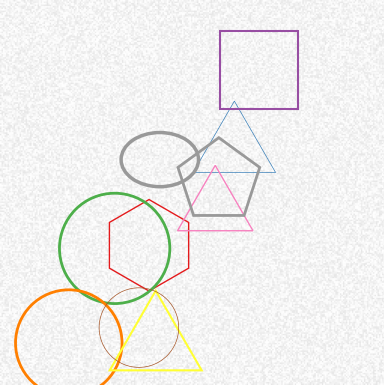[{"shape": "hexagon", "thickness": 1, "radius": 0.59, "center": [0.387, 0.363]}, {"shape": "triangle", "thickness": 0.5, "radius": 0.62, "center": [0.609, 0.614]}, {"shape": "circle", "thickness": 2, "radius": 0.72, "center": [0.298, 0.355]}, {"shape": "square", "thickness": 1.5, "radius": 0.51, "center": [0.672, 0.819]}, {"shape": "circle", "thickness": 2, "radius": 0.69, "center": [0.179, 0.109]}, {"shape": "triangle", "thickness": 1.5, "radius": 0.69, "center": [0.404, 0.107]}, {"shape": "circle", "thickness": 0.5, "radius": 0.52, "center": [0.361, 0.149]}, {"shape": "triangle", "thickness": 1, "radius": 0.57, "center": [0.559, 0.457]}, {"shape": "pentagon", "thickness": 2, "radius": 0.56, "center": [0.568, 0.531]}, {"shape": "oval", "thickness": 2.5, "radius": 0.5, "center": [0.415, 0.585]}]